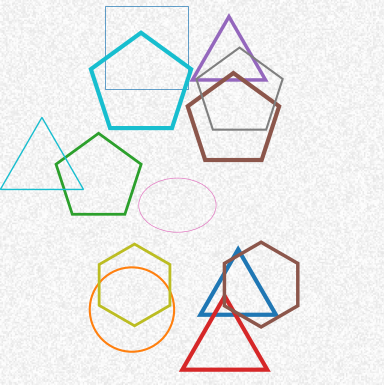[{"shape": "triangle", "thickness": 3, "radius": 0.57, "center": [0.619, 0.239]}, {"shape": "square", "thickness": 0.5, "radius": 0.54, "center": [0.38, 0.877]}, {"shape": "circle", "thickness": 1.5, "radius": 0.55, "center": [0.343, 0.196]}, {"shape": "pentagon", "thickness": 2, "radius": 0.58, "center": [0.256, 0.537]}, {"shape": "triangle", "thickness": 3, "radius": 0.64, "center": [0.584, 0.103]}, {"shape": "triangle", "thickness": 2.5, "radius": 0.55, "center": [0.595, 0.847]}, {"shape": "pentagon", "thickness": 3, "radius": 0.62, "center": [0.606, 0.685]}, {"shape": "hexagon", "thickness": 2.5, "radius": 0.55, "center": [0.678, 0.261]}, {"shape": "oval", "thickness": 0.5, "radius": 0.5, "center": [0.461, 0.467]}, {"shape": "pentagon", "thickness": 1.5, "radius": 0.59, "center": [0.622, 0.759]}, {"shape": "hexagon", "thickness": 2, "radius": 0.53, "center": [0.349, 0.26]}, {"shape": "triangle", "thickness": 1, "radius": 0.62, "center": [0.109, 0.57]}, {"shape": "pentagon", "thickness": 3, "radius": 0.68, "center": [0.366, 0.778]}]